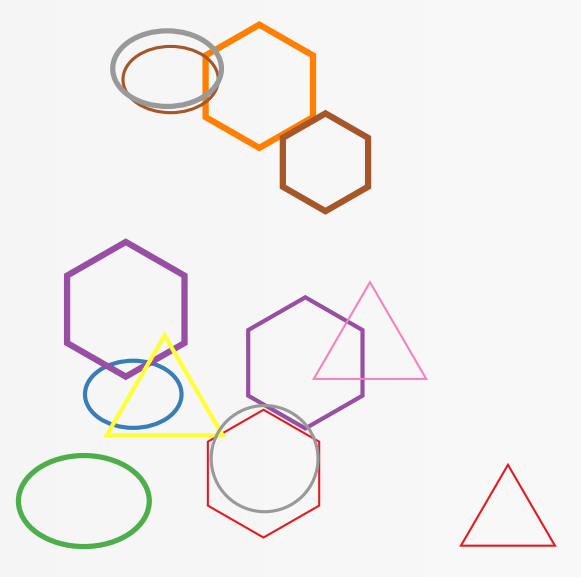[{"shape": "triangle", "thickness": 1, "radius": 0.47, "center": [0.874, 0.101]}, {"shape": "hexagon", "thickness": 1, "radius": 0.55, "center": [0.453, 0.179]}, {"shape": "oval", "thickness": 2, "radius": 0.42, "center": [0.229, 0.316]}, {"shape": "oval", "thickness": 2.5, "radius": 0.56, "center": [0.144, 0.132]}, {"shape": "hexagon", "thickness": 3, "radius": 0.58, "center": [0.216, 0.464]}, {"shape": "hexagon", "thickness": 2, "radius": 0.57, "center": [0.525, 0.371]}, {"shape": "hexagon", "thickness": 3, "radius": 0.53, "center": [0.446, 0.85]}, {"shape": "triangle", "thickness": 2, "radius": 0.58, "center": [0.283, 0.303]}, {"shape": "hexagon", "thickness": 3, "radius": 0.42, "center": [0.56, 0.718]}, {"shape": "oval", "thickness": 1.5, "radius": 0.41, "center": [0.294, 0.861]}, {"shape": "triangle", "thickness": 1, "radius": 0.56, "center": [0.637, 0.399]}, {"shape": "circle", "thickness": 1.5, "radius": 0.46, "center": [0.455, 0.205]}, {"shape": "oval", "thickness": 2.5, "radius": 0.47, "center": [0.287, 0.88]}]